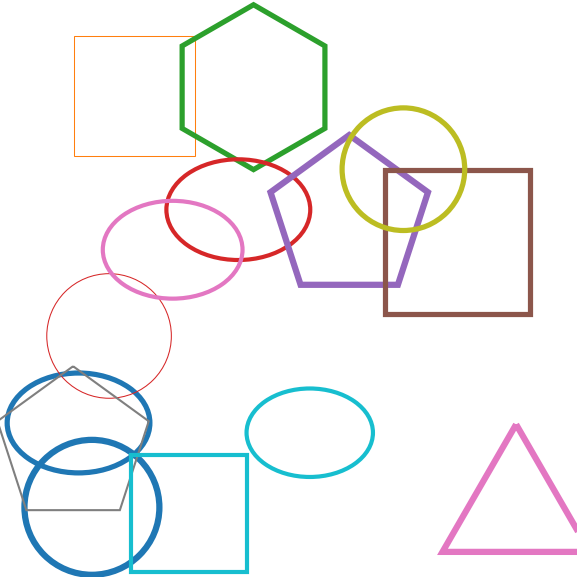[{"shape": "oval", "thickness": 2.5, "radius": 0.62, "center": [0.136, 0.267]}, {"shape": "circle", "thickness": 3, "radius": 0.58, "center": [0.159, 0.121]}, {"shape": "square", "thickness": 0.5, "radius": 0.52, "center": [0.233, 0.833]}, {"shape": "hexagon", "thickness": 2.5, "radius": 0.71, "center": [0.439, 0.848]}, {"shape": "oval", "thickness": 2, "radius": 0.62, "center": [0.413, 0.636]}, {"shape": "circle", "thickness": 0.5, "radius": 0.54, "center": [0.189, 0.417]}, {"shape": "pentagon", "thickness": 3, "radius": 0.72, "center": [0.605, 0.622]}, {"shape": "square", "thickness": 2.5, "radius": 0.63, "center": [0.792, 0.58]}, {"shape": "triangle", "thickness": 3, "radius": 0.74, "center": [0.894, 0.117]}, {"shape": "oval", "thickness": 2, "radius": 0.6, "center": [0.299, 0.567]}, {"shape": "pentagon", "thickness": 1, "radius": 0.69, "center": [0.127, 0.227]}, {"shape": "circle", "thickness": 2.5, "radius": 0.53, "center": [0.699, 0.706]}, {"shape": "oval", "thickness": 2, "radius": 0.55, "center": [0.536, 0.25]}, {"shape": "square", "thickness": 2, "radius": 0.5, "center": [0.328, 0.11]}]